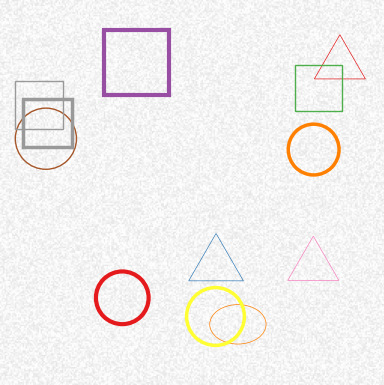[{"shape": "circle", "thickness": 3, "radius": 0.34, "center": [0.318, 0.226]}, {"shape": "triangle", "thickness": 0.5, "radius": 0.38, "center": [0.883, 0.833]}, {"shape": "triangle", "thickness": 0.5, "radius": 0.41, "center": [0.561, 0.312]}, {"shape": "square", "thickness": 1, "radius": 0.3, "center": [0.827, 0.772]}, {"shape": "square", "thickness": 3, "radius": 0.42, "center": [0.354, 0.837]}, {"shape": "circle", "thickness": 2.5, "radius": 0.33, "center": [0.815, 0.612]}, {"shape": "oval", "thickness": 0.5, "radius": 0.37, "center": [0.618, 0.158]}, {"shape": "circle", "thickness": 2.5, "radius": 0.38, "center": [0.56, 0.178]}, {"shape": "circle", "thickness": 1, "radius": 0.4, "center": [0.119, 0.64]}, {"shape": "triangle", "thickness": 0.5, "radius": 0.38, "center": [0.814, 0.31]}, {"shape": "square", "thickness": 2.5, "radius": 0.31, "center": [0.124, 0.68]}, {"shape": "square", "thickness": 1, "radius": 0.31, "center": [0.1, 0.727]}]